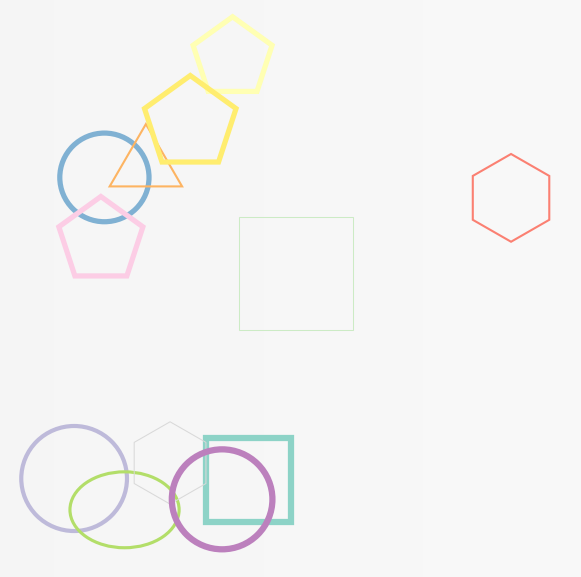[{"shape": "square", "thickness": 3, "radius": 0.37, "center": [0.428, 0.168]}, {"shape": "pentagon", "thickness": 2.5, "radius": 0.36, "center": [0.4, 0.899]}, {"shape": "circle", "thickness": 2, "radius": 0.45, "center": [0.128, 0.171]}, {"shape": "hexagon", "thickness": 1, "radius": 0.38, "center": [0.879, 0.657]}, {"shape": "circle", "thickness": 2.5, "radius": 0.38, "center": [0.18, 0.692]}, {"shape": "triangle", "thickness": 1, "radius": 0.36, "center": [0.251, 0.712]}, {"shape": "oval", "thickness": 1.5, "radius": 0.47, "center": [0.214, 0.116]}, {"shape": "pentagon", "thickness": 2.5, "radius": 0.38, "center": [0.174, 0.583]}, {"shape": "hexagon", "thickness": 0.5, "radius": 0.36, "center": [0.293, 0.197]}, {"shape": "circle", "thickness": 3, "radius": 0.43, "center": [0.382, 0.134]}, {"shape": "square", "thickness": 0.5, "radius": 0.49, "center": [0.51, 0.525]}, {"shape": "pentagon", "thickness": 2.5, "radius": 0.41, "center": [0.327, 0.786]}]